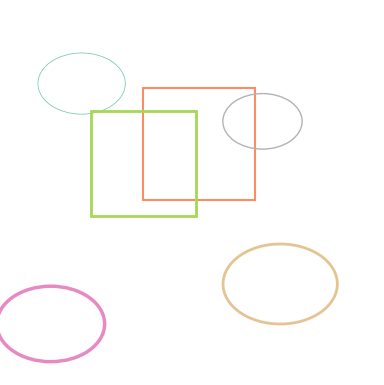[{"shape": "oval", "thickness": 0.5, "radius": 0.57, "center": [0.212, 0.783]}, {"shape": "square", "thickness": 1.5, "radius": 0.73, "center": [0.517, 0.626]}, {"shape": "oval", "thickness": 2.5, "radius": 0.7, "center": [0.132, 0.159]}, {"shape": "square", "thickness": 2, "radius": 0.68, "center": [0.373, 0.576]}, {"shape": "oval", "thickness": 2, "radius": 0.74, "center": [0.728, 0.262]}, {"shape": "oval", "thickness": 1, "radius": 0.52, "center": [0.682, 0.685]}]